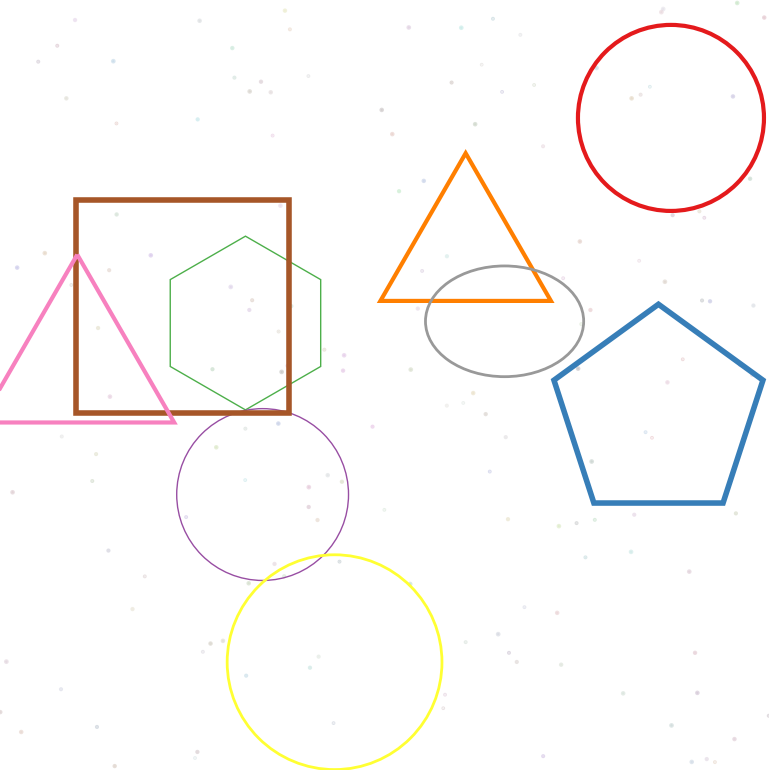[{"shape": "circle", "thickness": 1.5, "radius": 0.6, "center": [0.871, 0.847]}, {"shape": "pentagon", "thickness": 2, "radius": 0.71, "center": [0.855, 0.462]}, {"shape": "hexagon", "thickness": 0.5, "radius": 0.56, "center": [0.319, 0.58]}, {"shape": "circle", "thickness": 0.5, "radius": 0.56, "center": [0.341, 0.358]}, {"shape": "triangle", "thickness": 1.5, "radius": 0.64, "center": [0.605, 0.673]}, {"shape": "circle", "thickness": 1, "radius": 0.7, "center": [0.435, 0.14]}, {"shape": "square", "thickness": 2, "radius": 0.69, "center": [0.237, 0.602]}, {"shape": "triangle", "thickness": 1.5, "radius": 0.73, "center": [0.1, 0.524]}, {"shape": "oval", "thickness": 1, "radius": 0.51, "center": [0.655, 0.583]}]